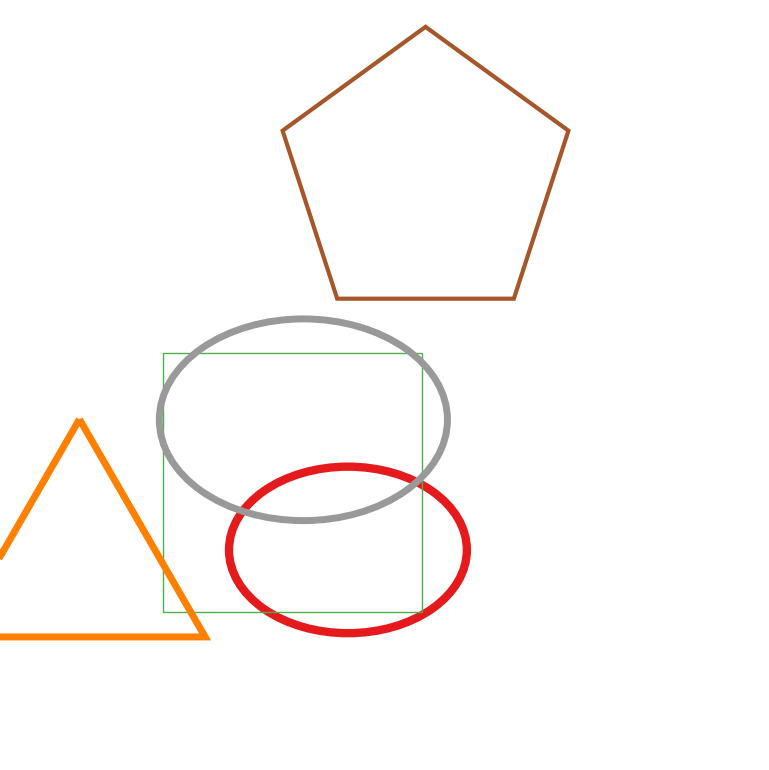[{"shape": "oval", "thickness": 3, "radius": 0.77, "center": [0.452, 0.286]}, {"shape": "square", "thickness": 0.5, "radius": 0.84, "center": [0.38, 0.373]}, {"shape": "triangle", "thickness": 2.5, "radius": 0.94, "center": [0.103, 0.267]}, {"shape": "pentagon", "thickness": 1.5, "radius": 0.98, "center": [0.553, 0.77]}, {"shape": "oval", "thickness": 2.5, "radius": 0.94, "center": [0.394, 0.455]}]